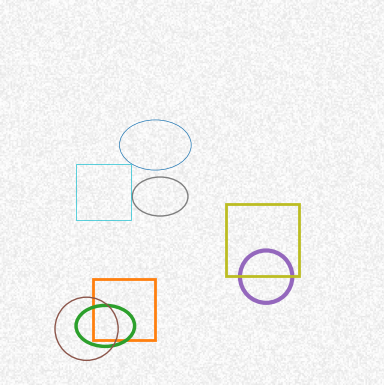[{"shape": "oval", "thickness": 0.5, "radius": 0.47, "center": [0.403, 0.623]}, {"shape": "square", "thickness": 2, "radius": 0.4, "center": [0.322, 0.197]}, {"shape": "oval", "thickness": 2.5, "radius": 0.38, "center": [0.274, 0.153]}, {"shape": "circle", "thickness": 3, "radius": 0.34, "center": [0.691, 0.281]}, {"shape": "circle", "thickness": 1, "radius": 0.41, "center": [0.225, 0.146]}, {"shape": "oval", "thickness": 1, "radius": 0.36, "center": [0.416, 0.49]}, {"shape": "square", "thickness": 2, "radius": 0.47, "center": [0.682, 0.377]}, {"shape": "square", "thickness": 0.5, "radius": 0.36, "center": [0.268, 0.501]}]